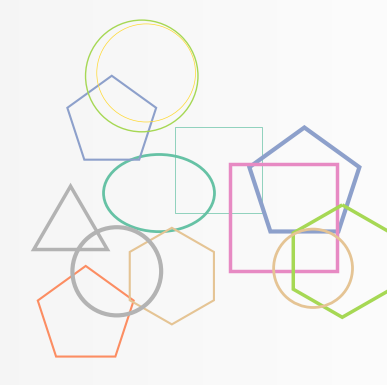[{"shape": "square", "thickness": 0.5, "radius": 0.56, "center": [0.565, 0.558]}, {"shape": "oval", "thickness": 2, "radius": 0.72, "center": [0.41, 0.499]}, {"shape": "pentagon", "thickness": 1.5, "radius": 0.65, "center": [0.221, 0.179]}, {"shape": "pentagon", "thickness": 1.5, "radius": 0.6, "center": [0.288, 0.683]}, {"shape": "pentagon", "thickness": 3, "radius": 0.75, "center": [0.785, 0.52]}, {"shape": "square", "thickness": 2.5, "radius": 0.69, "center": [0.732, 0.435]}, {"shape": "hexagon", "thickness": 2.5, "radius": 0.73, "center": [0.883, 0.322]}, {"shape": "circle", "thickness": 1, "radius": 0.73, "center": [0.366, 0.803]}, {"shape": "circle", "thickness": 0.5, "radius": 0.64, "center": [0.377, 0.811]}, {"shape": "circle", "thickness": 2, "radius": 0.51, "center": [0.808, 0.303]}, {"shape": "hexagon", "thickness": 1.5, "radius": 0.63, "center": [0.443, 0.283]}, {"shape": "circle", "thickness": 3, "radius": 0.57, "center": [0.301, 0.295]}, {"shape": "triangle", "thickness": 2.5, "radius": 0.55, "center": [0.182, 0.407]}]